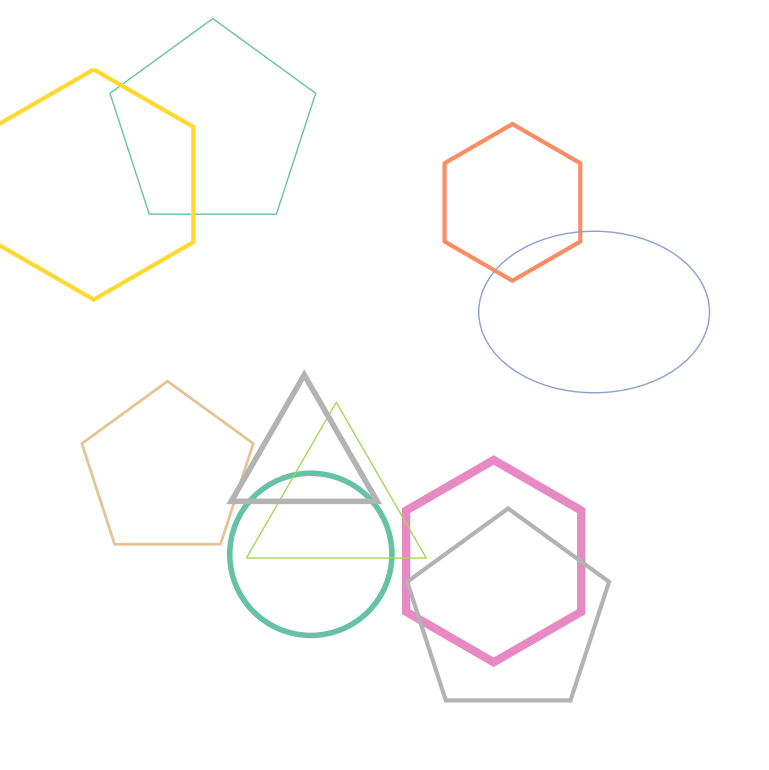[{"shape": "pentagon", "thickness": 0.5, "radius": 0.7, "center": [0.276, 0.835]}, {"shape": "circle", "thickness": 2, "radius": 0.53, "center": [0.404, 0.28]}, {"shape": "hexagon", "thickness": 1.5, "radius": 0.51, "center": [0.665, 0.737]}, {"shape": "oval", "thickness": 0.5, "radius": 0.75, "center": [0.772, 0.595]}, {"shape": "hexagon", "thickness": 3, "radius": 0.66, "center": [0.641, 0.271]}, {"shape": "triangle", "thickness": 0.5, "radius": 0.67, "center": [0.437, 0.343]}, {"shape": "hexagon", "thickness": 1.5, "radius": 0.75, "center": [0.122, 0.76]}, {"shape": "pentagon", "thickness": 1, "radius": 0.59, "center": [0.218, 0.388]}, {"shape": "pentagon", "thickness": 1.5, "radius": 0.69, "center": [0.66, 0.202]}, {"shape": "triangle", "thickness": 2, "radius": 0.55, "center": [0.395, 0.404]}]